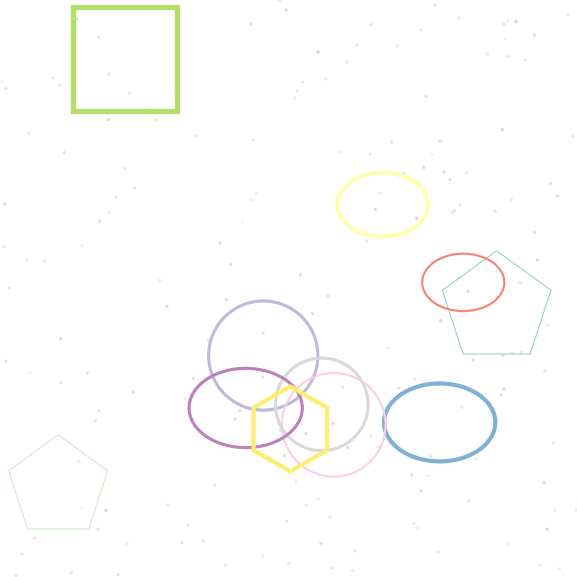[{"shape": "pentagon", "thickness": 0.5, "radius": 0.49, "center": [0.86, 0.466]}, {"shape": "oval", "thickness": 2, "radius": 0.39, "center": [0.663, 0.645]}, {"shape": "circle", "thickness": 1.5, "radius": 0.47, "center": [0.456, 0.383]}, {"shape": "oval", "thickness": 1, "radius": 0.36, "center": [0.802, 0.51]}, {"shape": "oval", "thickness": 2, "radius": 0.48, "center": [0.761, 0.268]}, {"shape": "square", "thickness": 2.5, "radius": 0.45, "center": [0.216, 0.897]}, {"shape": "circle", "thickness": 1, "radius": 0.45, "center": [0.578, 0.263]}, {"shape": "circle", "thickness": 1.5, "radius": 0.4, "center": [0.557, 0.299]}, {"shape": "oval", "thickness": 1.5, "radius": 0.49, "center": [0.425, 0.293]}, {"shape": "pentagon", "thickness": 0.5, "radius": 0.45, "center": [0.101, 0.156]}, {"shape": "hexagon", "thickness": 2, "radius": 0.37, "center": [0.503, 0.256]}]